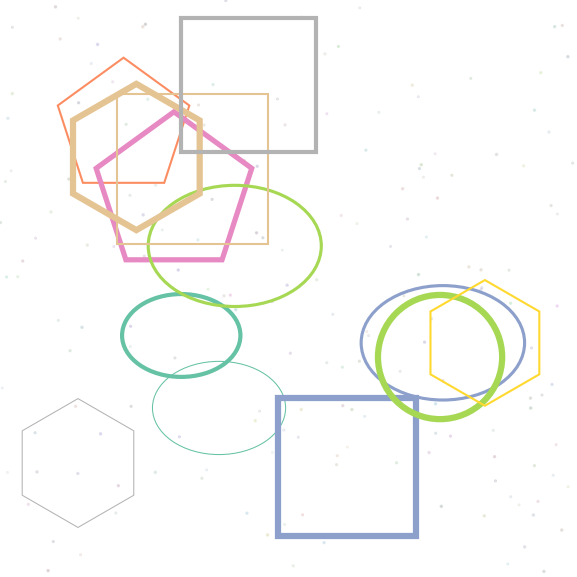[{"shape": "oval", "thickness": 0.5, "radius": 0.58, "center": [0.379, 0.293]}, {"shape": "oval", "thickness": 2, "radius": 0.51, "center": [0.314, 0.418]}, {"shape": "pentagon", "thickness": 1, "radius": 0.6, "center": [0.214, 0.779]}, {"shape": "square", "thickness": 3, "radius": 0.6, "center": [0.601, 0.19]}, {"shape": "oval", "thickness": 1.5, "radius": 0.71, "center": [0.767, 0.406]}, {"shape": "pentagon", "thickness": 2.5, "radius": 0.71, "center": [0.301, 0.664]}, {"shape": "circle", "thickness": 3, "radius": 0.54, "center": [0.762, 0.381]}, {"shape": "oval", "thickness": 1.5, "radius": 0.75, "center": [0.407, 0.573]}, {"shape": "hexagon", "thickness": 1, "radius": 0.54, "center": [0.84, 0.405]}, {"shape": "hexagon", "thickness": 3, "radius": 0.63, "center": [0.236, 0.727]}, {"shape": "square", "thickness": 1, "radius": 0.65, "center": [0.333, 0.707]}, {"shape": "square", "thickness": 2, "radius": 0.58, "center": [0.431, 0.852]}, {"shape": "hexagon", "thickness": 0.5, "radius": 0.56, "center": [0.135, 0.197]}]